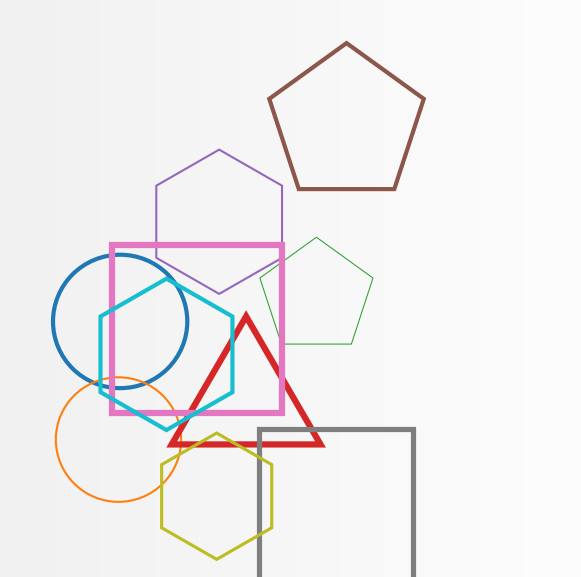[{"shape": "circle", "thickness": 2, "radius": 0.58, "center": [0.207, 0.443]}, {"shape": "circle", "thickness": 1, "radius": 0.54, "center": [0.204, 0.238]}, {"shape": "pentagon", "thickness": 0.5, "radius": 0.51, "center": [0.544, 0.486]}, {"shape": "triangle", "thickness": 3, "radius": 0.74, "center": [0.423, 0.303]}, {"shape": "hexagon", "thickness": 1, "radius": 0.62, "center": [0.377, 0.615]}, {"shape": "pentagon", "thickness": 2, "radius": 0.7, "center": [0.596, 0.785]}, {"shape": "square", "thickness": 3, "radius": 0.73, "center": [0.339, 0.43]}, {"shape": "square", "thickness": 2.5, "radius": 0.66, "center": [0.578, 0.124]}, {"shape": "hexagon", "thickness": 1.5, "radius": 0.55, "center": [0.373, 0.14]}, {"shape": "hexagon", "thickness": 2, "radius": 0.66, "center": [0.286, 0.386]}]